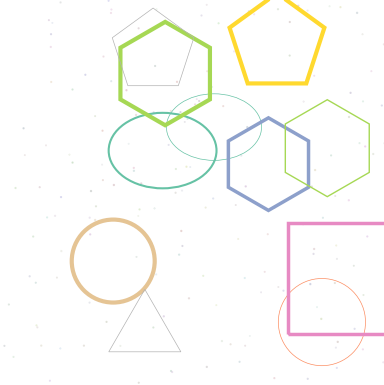[{"shape": "oval", "thickness": 1.5, "radius": 0.7, "center": [0.422, 0.609]}, {"shape": "oval", "thickness": 0.5, "radius": 0.62, "center": [0.556, 0.67]}, {"shape": "circle", "thickness": 0.5, "radius": 0.57, "center": [0.836, 0.163]}, {"shape": "hexagon", "thickness": 2.5, "radius": 0.6, "center": [0.697, 0.574]}, {"shape": "square", "thickness": 2.5, "radius": 0.72, "center": [0.893, 0.277]}, {"shape": "hexagon", "thickness": 1, "radius": 0.63, "center": [0.85, 0.615]}, {"shape": "hexagon", "thickness": 3, "radius": 0.67, "center": [0.429, 0.809]}, {"shape": "pentagon", "thickness": 3, "radius": 0.65, "center": [0.719, 0.888]}, {"shape": "circle", "thickness": 3, "radius": 0.54, "center": [0.294, 0.322]}, {"shape": "pentagon", "thickness": 0.5, "radius": 0.56, "center": [0.398, 0.868]}, {"shape": "triangle", "thickness": 0.5, "radius": 0.54, "center": [0.376, 0.14]}]